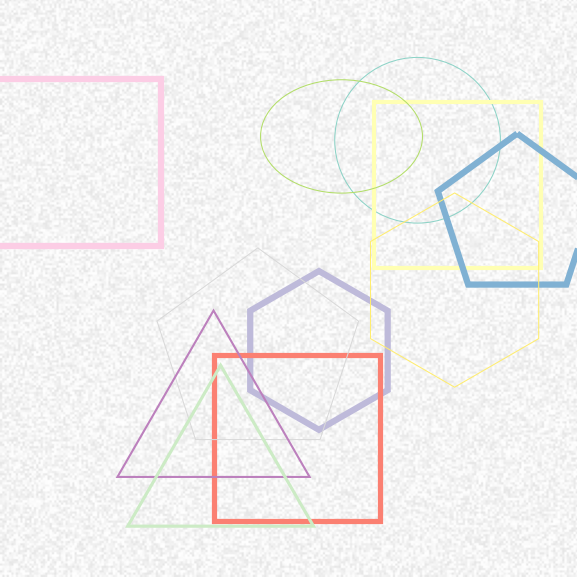[{"shape": "circle", "thickness": 0.5, "radius": 0.72, "center": [0.723, 0.756]}, {"shape": "square", "thickness": 2, "radius": 0.72, "center": [0.792, 0.678]}, {"shape": "hexagon", "thickness": 3, "radius": 0.69, "center": [0.552, 0.392]}, {"shape": "square", "thickness": 2.5, "radius": 0.72, "center": [0.514, 0.241]}, {"shape": "pentagon", "thickness": 3, "radius": 0.72, "center": [0.896, 0.623]}, {"shape": "oval", "thickness": 0.5, "radius": 0.7, "center": [0.591, 0.763]}, {"shape": "square", "thickness": 3, "radius": 0.73, "center": [0.134, 0.718]}, {"shape": "pentagon", "thickness": 0.5, "radius": 0.92, "center": [0.446, 0.386]}, {"shape": "triangle", "thickness": 1, "radius": 0.96, "center": [0.37, 0.269]}, {"shape": "triangle", "thickness": 1.5, "radius": 0.93, "center": [0.382, 0.181]}, {"shape": "hexagon", "thickness": 0.5, "radius": 0.84, "center": [0.787, 0.497]}]